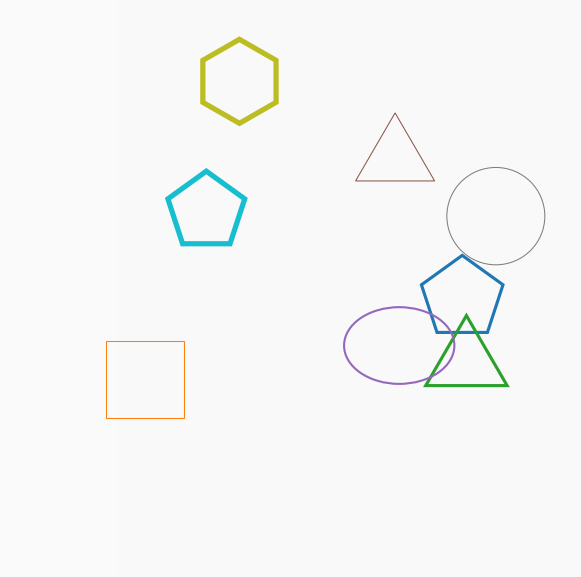[{"shape": "pentagon", "thickness": 1.5, "radius": 0.37, "center": [0.795, 0.483]}, {"shape": "square", "thickness": 0.5, "radius": 0.34, "center": [0.249, 0.342]}, {"shape": "triangle", "thickness": 1.5, "radius": 0.4, "center": [0.802, 0.372]}, {"shape": "oval", "thickness": 1, "radius": 0.47, "center": [0.687, 0.401]}, {"shape": "triangle", "thickness": 0.5, "radius": 0.39, "center": [0.68, 0.725]}, {"shape": "circle", "thickness": 0.5, "radius": 0.42, "center": [0.853, 0.625]}, {"shape": "hexagon", "thickness": 2.5, "radius": 0.36, "center": [0.412, 0.858]}, {"shape": "pentagon", "thickness": 2.5, "radius": 0.35, "center": [0.355, 0.633]}]